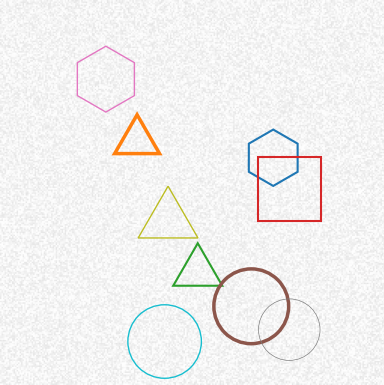[{"shape": "hexagon", "thickness": 1.5, "radius": 0.37, "center": [0.71, 0.59]}, {"shape": "triangle", "thickness": 2.5, "radius": 0.34, "center": [0.356, 0.635]}, {"shape": "triangle", "thickness": 1.5, "radius": 0.37, "center": [0.514, 0.295]}, {"shape": "square", "thickness": 1.5, "radius": 0.41, "center": [0.753, 0.509]}, {"shape": "circle", "thickness": 2.5, "radius": 0.49, "center": [0.653, 0.204]}, {"shape": "hexagon", "thickness": 1, "radius": 0.43, "center": [0.275, 0.794]}, {"shape": "circle", "thickness": 0.5, "radius": 0.4, "center": [0.751, 0.144]}, {"shape": "triangle", "thickness": 1, "radius": 0.45, "center": [0.437, 0.427]}, {"shape": "circle", "thickness": 1, "radius": 0.48, "center": [0.428, 0.113]}]